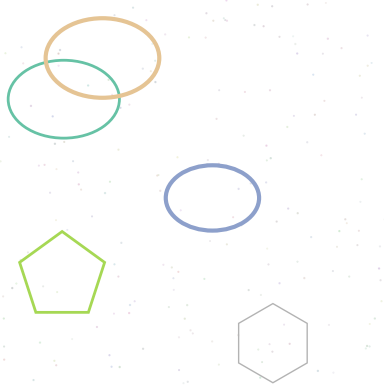[{"shape": "oval", "thickness": 2, "radius": 0.72, "center": [0.166, 0.742]}, {"shape": "oval", "thickness": 3, "radius": 0.61, "center": [0.552, 0.486]}, {"shape": "pentagon", "thickness": 2, "radius": 0.58, "center": [0.161, 0.283]}, {"shape": "oval", "thickness": 3, "radius": 0.74, "center": [0.266, 0.849]}, {"shape": "hexagon", "thickness": 1, "radius": 0.51, "center": [0.709, 0.109]}]